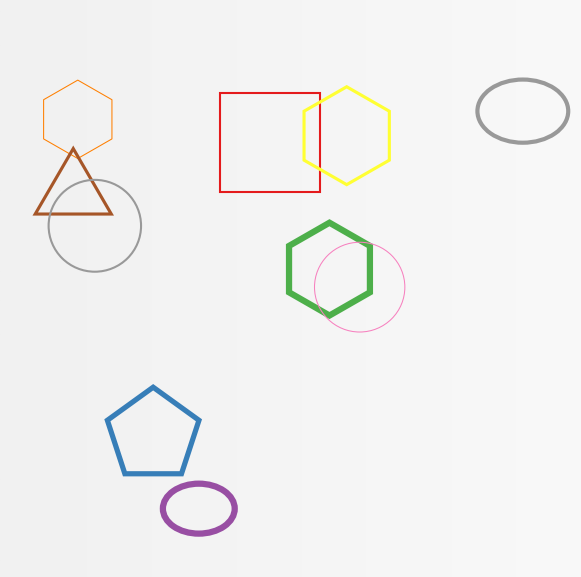[{"shape": "square", "thickness": 1, "radius": 0.43, "center": [0.465, 0.752]}, {"shape": "pentagon", "thickness": 2.5, "radius": 0.41, "center": [0.264, 0.246]}, {"shape": "hexagon", "thickness": 3, "radius": 0.4, "center": [0.567, 0.533]}, {"shape": "oval", "thickness": 3, "radius": 0.31, "center": [0.342, 0.118]}, {"shape": "hexagon", "thickness": 0.5, "radius": 0.34, "center": [0.134, 0.793]}, {"shape": "hexagon", "thickness": 1.5, "radius": 0.42, "center": [0.596, 0.764]}, {"shape": "triangle", "thickness": 1.5, "radius": 0.38, "center": [0.126, 0.666]}, {"shape": "circle", "thickness": 0.5, "radius": 0.39, "center": [0.619, 0.502]}, {"shape": "circle", "thickness": 1, "radius": 0.4, "center": [0.163, 0.608]}, {"shape": "oval", "thickness": 2, "radius": 0.39, "center": [0.899, 0.807]}]